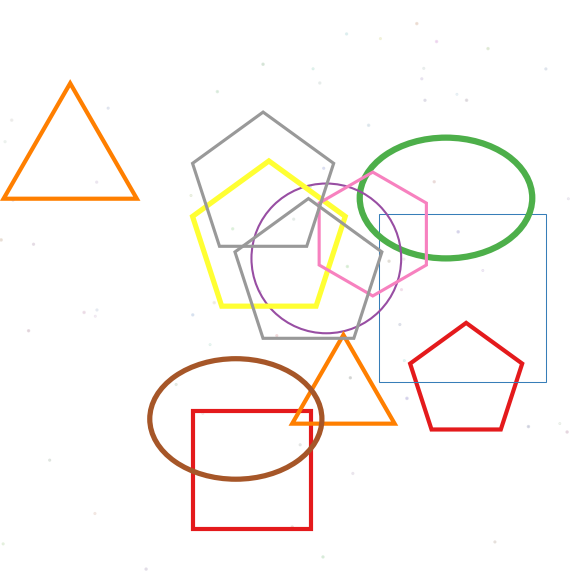[{"shape": "square", "thickness": 2, "radius": 0.51, "center": [0.436, 0.185]}, {"shape": "pentagon", "thickness": 2, "radius": 0.51, "center": [0.807, 0.338]}, {"shape": "square", "thickness": 0.5, "radius": 0.73, "center": [0.801, 0.484]}, {"shape": "oval", "thickness": 3, "radius": 0.75, "center": [0.772, 0.656]}, {"shape": "circle", "thickness": 1, "radius": 0.65, "center": [0.565, 0.552]}, {"shape": "triangle", "thickness": 2, "radius": 0.67, "center": [0.122, 0.722]}, {"shape": "triangle", "thickness": 2, "radius": 0.51, "center": [0.595, 0.317]}, {"shape": "pentagon", "thickness": 2.5, "radius": 0.69, "center": [0.466, 0.581]}, {"shape": "oval", "thickness": 2.5, "radius": 0.75, "center": [0.408, 0.274]}, {"shape": "hexagon", "thickness": 1.5, "radius": 0.54, "center": [0.645, 0.594]}, {"shape": "pentagon", "thickness": 1.5, "radius": 0.67, "center": [0.534, 0.522]}, {"shape": "pentagon", "thickness": 1.5, "radius": 0.64, "center": [0.456, 0.677]}]